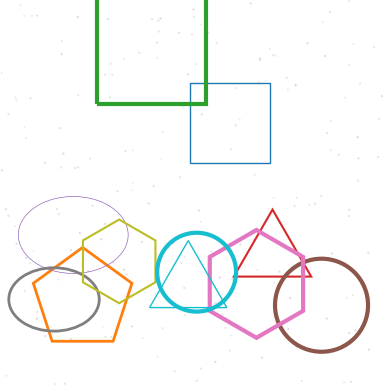[{"shape": "square", "thickness": 1, "radius": 0.52, "center": [0.598, 0.681]}, {"shape": "pentagon", "thickness": 2, "radius": 0.67, "center": [0.215, 0.223]}, {"shape": "square", "thickness": 3, "radius": 0.7, "center": [0.393, 0.871]}, {"shape": "triangle", "thickness": 1.5, "radius": 0.58, "center": [0.708, 0.34]}, {"shape": "oval", "thickness": 0.5, "radius": 0.71, "center": [0.19, 0.39]}, {"shape": "circle", "thickness": 3, "radius": 0.6, "center": [0.835, 0.207]}, {"shape": "hexagon", "thickness": 3, "radius": 0.7, "center": [0.666, 0.263]}, {"shape": "oval", "thickness": 2, "radius": 0.59, "center": [0.14, 0.222]}, {"shape": "hexagon", "thickness": 1.5, "radius": 0.54, "center": [0.31, 0.321]}, {"shape": "triangle", "thickness": 1, "radius": 0.58, "center": [0.489, 0.259]}, {"shape": "circle", "thickness": 3, "radius": 0.51, "center": [0.511, 0.293]}]